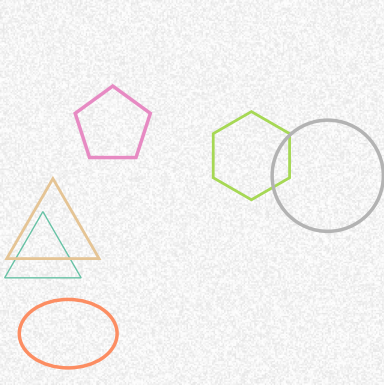[{"shape": "triangle", "thickness": 1, "radius": 0.57, "center": [0.111, 0.336]}, {"shape": "oval", "thickness": 2.5, "radius": 0.64, "center": [0.177, 0.133]}, {"shape": "pentagon", "thickness": 2.5, "radius": 0.51, "center": [0.293, 0.674]}, {"shape": "hexagon", "thickness": 2, "radius": 0.57, "center": [0.653, 0.596]}, {"shape": "triangle", "thickness": 2, "radius": 0.69, "center": [0.137, 0.398]}, {"shape": "circle", "thickness": 2.5, "radius": 0.72, "center": [0.851, 0.544]}]